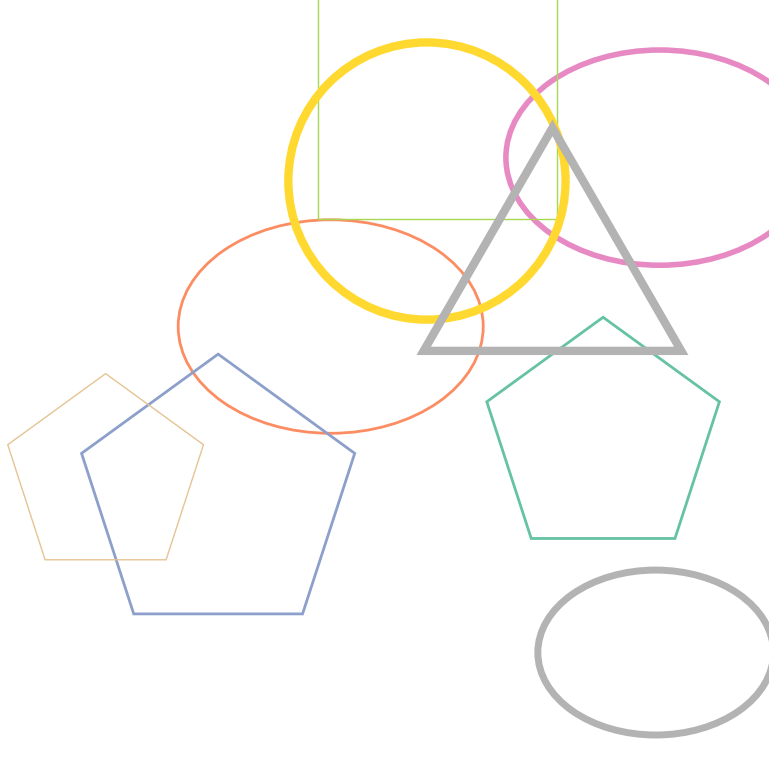[{"shape": "pentagon", "thickness": 1, "radius": 0.79, "center": [0.783, 0.429]}, {"shape": "oval", "thickness": 1, "radius": 0.99, "center": [0.429, 0.576]}, {"shape": "pentagon", "thickness": 1, "radius": 0.93, "center": [0.283, 0.354]}, {"shape": "oval", "thickness": 2, "radius": 1.0, "center": [0.857, 0.795]}, {"shape": "square", "thickness": 0.5, "radius": 0.78, "center": [0.568, 0.871]}, {"shape": "circle", "thickness": 3, "radius": 0.9, "center": [0.554, 0.765]}, {"shape": "pentagon", "thickness": 0.5, "radius": 0.67, "center": [0.137, 0.381]}, {"shape": "triangle", "thickness": 3, "radius": 0.97, "center": [0.717, 0.641]}, {"shape": "oval", "thickness": 2.5, "radius": 0.76, "center": [0.851, 0.153]}]